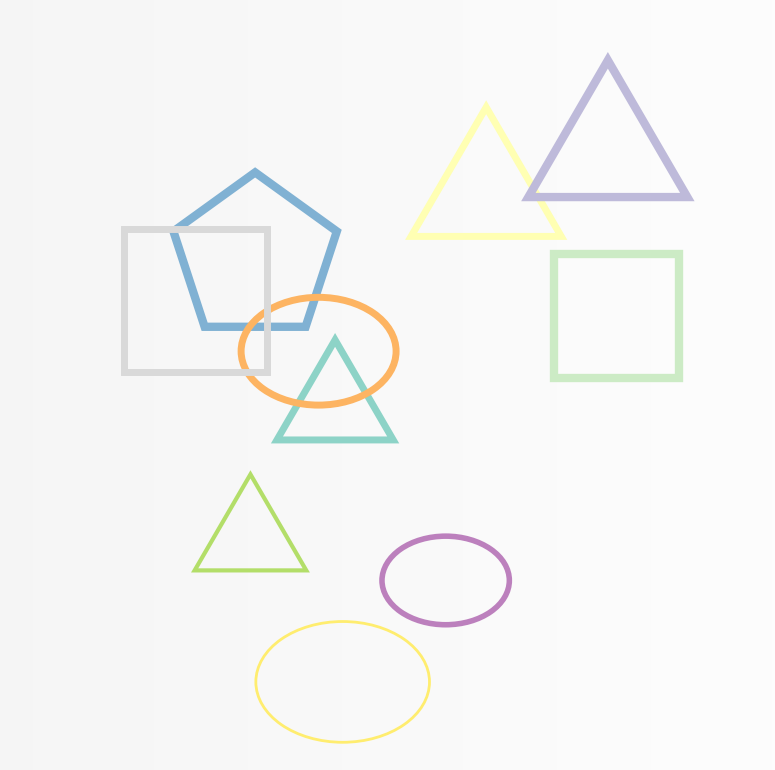[{"shape": "triangle", "thickness": 2.5, "radius": 0.43, "center": [0.432, 0.472]}, {"shape": "triangle", "thickness": 2.5, "radius": 0.56, "center": [0.627, 0.749]}, {"shape": "triangle", "thickness": 3, "radius": 0.59, "center": [0.784, 0.803]}, {"shape": "pentagon", "thickness": 3, "radius": 0.55, "center": [0.329, 0.665]}, {"shape": "oval", "thickness": 2.5, "radius": 0.5, "center": [0.411, 0.544]}, {"shape": "triangle", "thickness": 1.5, "radius": 0.42, "center": [0.323, 0.301]}, {"shape": "square", "thickness": 2.5, "radius": 0.46, "center": [0.252, 0.61]}, {"shape": "oval", "thickness": 2, "radius": 0.41, "center": [0.575, 0.246]}, {"shape": "square", "thickness": 3, "radius": 0.4, "center": [0.795, 0.59]}, {"shape": "oval", "thickness": 1, "radius": 0.56, "center": [0.442, 0.114]}]